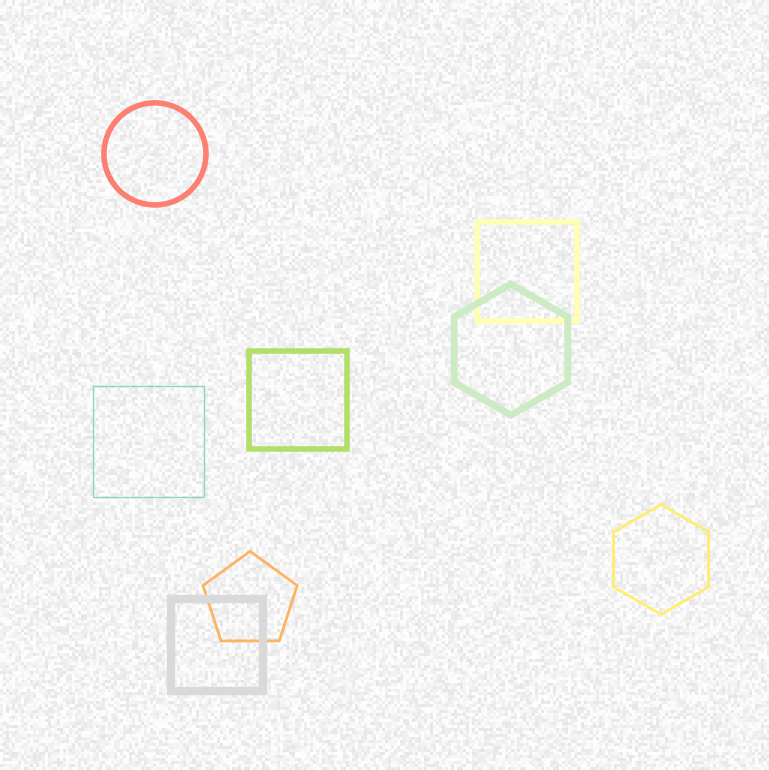[{"shape": "square", "thickness": 0.5, "radius": 0.36, "center": [0.193, 0.427]}, {"shape": "square", "thickness": 2, "radius": 0.32, "center": [0.684, 0.648]}, {"shape": "circle", "thickness": 2, "radius": 0.33, "center": [0.201, 0.8]}, {"shape": "pentagon", "thickness": 1, "radius": 0.32, "center": [0.325, 0.22]}, {"shape": "square", "thickness": 2, "radius": 0.32, "center": [0.387, 0.481]}, {"shape": "square", "thickness": 3, "radius": 0.3, "center": [0.282, 0.162]}, {"shape": "hexagon", "thickness": 2.5, "radius": 0.43, "center": [0.664, 0.546]}, {"shape": "hexagon", "thickness": 1, "radius": 0.36, "center": [0.859, 0.273]}]